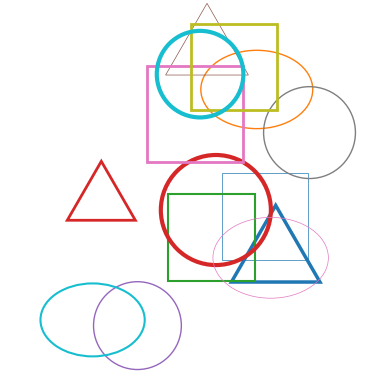[{"shape": "square", "thickness": 0.5, "radius": 0.56, "center": [0.689, 0.438]}, {"shape": "triangle", "thickness": 2.5, "radius": 0.66, "center": [0.716, 0.334]}, {"shape": "oval", "thickness": 1, "radius": 0.73, "center": [0.667, 0.768]}, {"shape": "square", "thickness": 1.5, "radius": 0.56, "center": [0.549, 0.383]}, {"shape": "circle", "thickness": 3, "radius": 0.71, "center": [0.561, 0.454]}, {"shape": "triangle", "thickness": 2, "radius": 0.51, "center": [0.263, 0.479]}, {"shape": "circle", "thickness": 1, "radius": 0.57, "center": [0.357, 0.154]}, {"shape": "triangle", "thickness": 0.5, "radius": 0.62, "center": [0.538, 0.867]}, {"shape": "oval", "thickness": 0.5, "radius": 0.75, "center": [0.703, 0.33]}, {"shape": "square", "thickness": 2, "radius": 0.63, "center": [0.507, 0.704]}, {"shape": "circle", "thickness": 1, "radius": 0.6, "center": [0.804, 0.656]}, {"shape": "square", "thickness": 2, "radius": 0.56, "center": [0.608, 0.825]}, {"shape": "circle", "thickness": 3, "radius": 0.56, "center": [0.52, 0.807]}, {"shape": "oval", "thickness": 1.5, "radius": 0.68, "center": [0.241, 0.169]}]